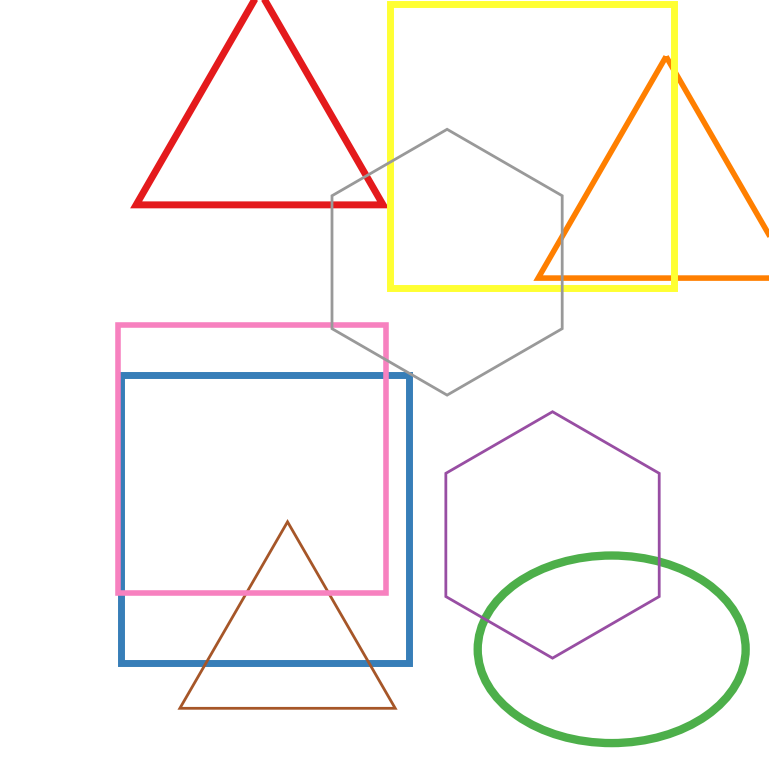[{"shape": "triangle", "thickness": 2.5, "radius": 0.93, "center": [0.337, 0.827]}, {"shape": "square", "thickness": 2.5, "radius": 0.93, "center": [0.344, 0.325]}, {"shape": "oval", "thickness": 3, "radius": 0.87, "center": [0.794, 0.157]}, {"shape": "hexagon", "thickness": 1, "radius": 0.8, "center": [0.718, 0.305]}, {"shape": "triangle", "thickness": 2, "radius": 0.96, "center": [0.865, 0.735]}, {"shape": "square", "thickness": 2.5, "radius": 0.92, "center": [0.691, 0.811]}, {"shape": "triangle", "thickness": 1, "radius": 0.81, "center": [0.373, 0.161]}, {"shape": "square", "thickness": 2, "radius": 0.87, "center": [0.327, 0.404]}, {"shape": "hexagon", "thickness": 1, "radius": 0.86, "center": [0.581, 0.659]}]